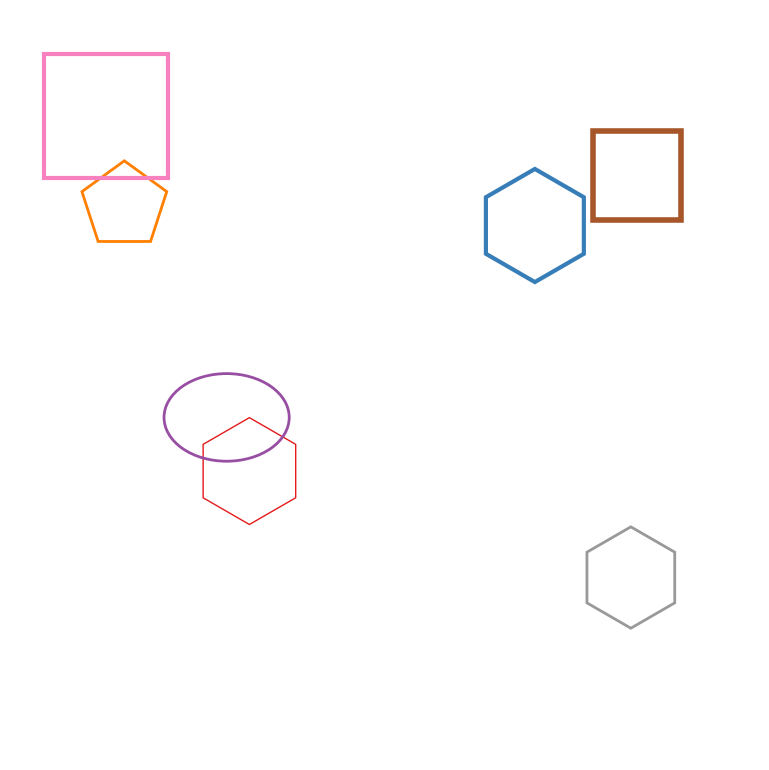[{"shape": "hexagon", "thickness": 0.5, "radius": 0.35, "center": [0.324, 0.388]}, {"shape": "hexagon", "thickness": 1.5, "radius": 0.37, "center": [0.695, 0.707]}, {"shape": "oval", "thickness": 1, "radius": 0.41, "center": [0.294, 0.458]}, {"shape": "pentagon", "thickness": 1, "radius": 0.29, "center": [0.161, 0.733]}, {"shape": "square", "thickness": 2, "radius": 0.29, "center": [0.827, 0.772]}, {"shape": "square", "thickness": 1.5, "radius": 0.4, "center": [0.138, 0.849]}, {"shape": "hexagon", "thickness": 1, "radius": 0.33, "center": [0.819, 0.25]}]